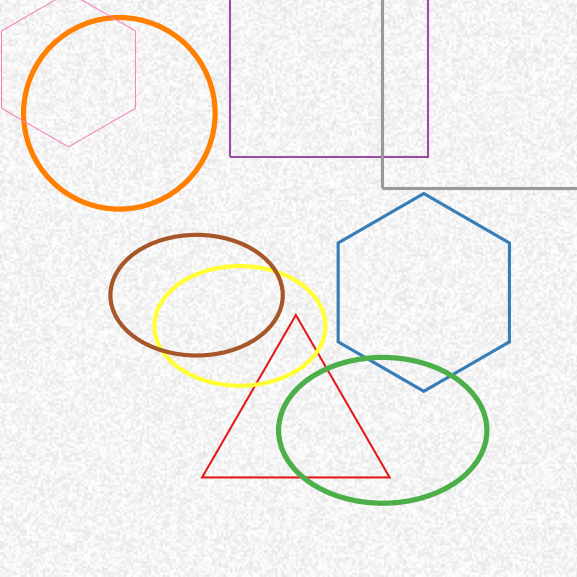[{"shape": "triangle", "thickness": 1, "radius": 0.94, "center": [0.512, 0.266]}, {"shape": "hexagon", "thickness": 1.5, "radius": 0.86, "center": [0.734, 0.493]}, {"shape": "oval", "thickness": 2.5, "radius": 0.9, "center": [0.663, 0.254]}, {"shape": "square", "thickness": 1, "radius": 0.86, "center": [0.57, 0.898]}, {"shape": "circle", "thickness": 2.5, "radius": 0.83, "center": [0.207, 0.803]}, {"shape": "oval", "thickness": 2, "radius": 0.74, "center": [0.415, 0.435]}, {"shape": "oval", "thickness": 2, "radius": 0.75, "center": [0.34, 0.488]}, {"shape": "hexagon", "thickness": 0.5, "radius": 0.67, "center": [0.119, 0.879]}, {"shape": "square", "thickness": 1.5, "radius": 0.88, "center": [0.838, 0.85]}]